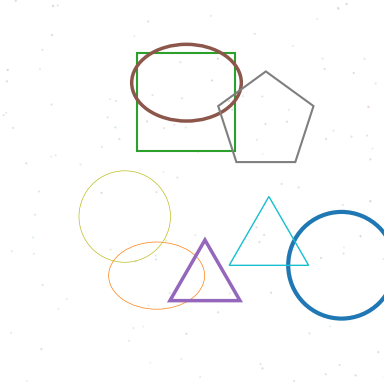[{"shape": "circle", "thickness": 3, "radius": 0.69, "center": [0.887, 0.311]}, {"shape": "oval", "thickness": 0.5, "radius": 0.62, "center": [0.407, 0.284]}, {"shape": "square", "thickness": 1.5, "radius": 0.64, "center": [0.483, 0.735]}, {"shape": "triangle", "thickness": 2.5, "radius": 0.53, "center": [0.532, 0.272]}, {"shape": "oval", "thickness": 2.5, "radius": 0.71, "center": [0.484, 0.785]}, {"shape": "pentagon", "thickness": 1.5, "radius": 0.65, "center": [0.691, 0.684]}, {"shape": "circle", "thickness": 0.5, "radius": 0.59, "center": [0.324, 0.438]}, {"shape": "triangle", "thickness": 1, "radius": 0.6, "center": [0.698, 0.37]}]